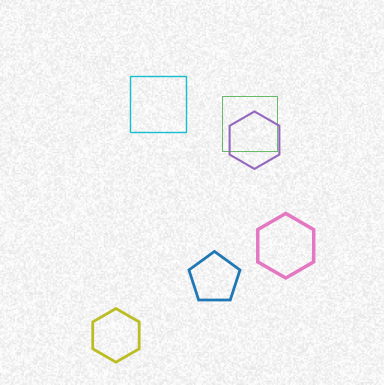[{"shape": "pentagon", "thickness": 2, "radius": 0.35, "center": [0.557, 0.277]}, {"shape": "square", "thickness": 0.5, "radius": 0.36, "center": [0.648, 0.678]}, {"shape": "hexagon", "thickness": 1.5, "radius": 0.37, "center": [0.661, 0.636]}, {"shape": "hexagon", "thickness": 2.5, "radius": 0.42, "center": [0.742, 0.362]}, {"shape": "hexagon", "thickness": 2, "radius": 0.35, "center": [0.301, 0.129]}, {"shape": "square", "thickness": 1, "radius": 0.36, "center": [0.411, 0.729]}]